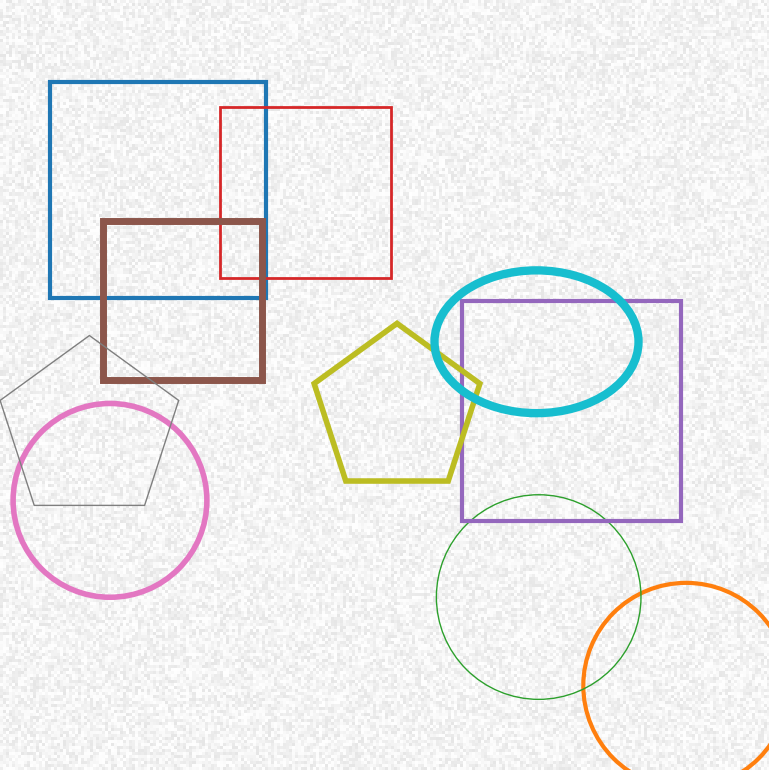[{"shape": "square", "thickness": 1.5, "radius": 0.7, "center": [0.205, 0.753]}, {"shape": "circle", "thickness": 1.5, "radius": 0.67, "center": [0.891, 0.11]}, {"shape": "circle", "thickness": 0.5, "radius": 0.66, "center": [0.7, 0.225]}, {"shape": "square", "thickness": 1, "radius": 0.56, "center": [0.397, 0.75]}, {"shape": "square", "thickness": 1.5, "radius": 0.71, "center": [0.742, 0.466]}, {"shape": "square", "thickness": 2.5, "radius": 0.52, "center": [0.237, 0.61]}, {"shape": "circle", "thickness": 2, "radius": 0.63, "center": [0.143, 0.35]}, {"shape": "pentagon", "thickness": 0.5, "radius": 0.61, "center": [0.116, 0.442]}, {"shape": "pentagon", "thickness": 2, "radius": 0.57, "center": [0.516, 0.467]}, {"shape": "oval", "thickness": 3, "radius": 0.66, "center": [0.697, 0.556]}]